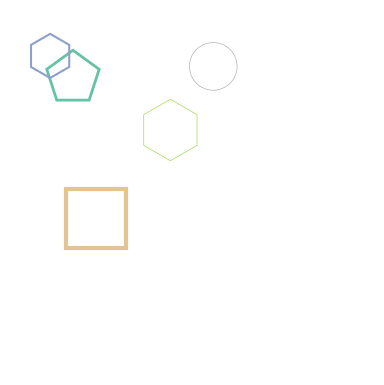[{"shape": "pentagon", "thickness": 2, "radius": 0.36, "center": [0.189, 0.798]}, {"shape": "hexagon", "thickness": 1.5, "radius": 0.29, "center": [0.13, 0.855]}, {"shape": "hexagon", "thickness": 0.5, "radius": 0.4, "center": [0.443, 0.662]}, {"shape": "square", "thickness": 3, "radius": 0.39, "center": [0.249, 0.432]}, {"shape": "circle", "thickness": 0.5, "radius": 0.31, "center": [0.554, 0.828]}]